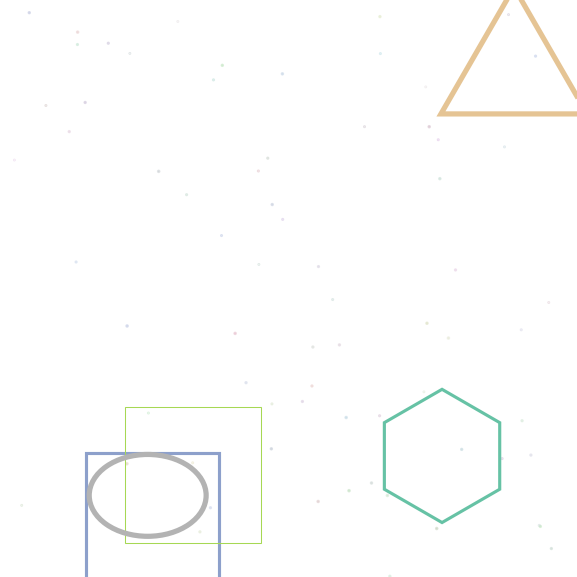[{"shape": "hexagon", "thickness": 1.5, "radius": 0.58, "center": [0.765, 0.21]}, {"shape": "square", "thickness": 1.5, "radius": 0.58, "center": [0.264, 0.1]}, {"shape": "square", "thickness": 0.5, "radius": 0.59, "center": [0.334, 0.177]}, {"shape": "triangle", "thickness": 2.5, "radius": 0.73, "center": [0.89, 0.875]}, {"shape": "oval", "thickness": 2.5, "radius": 0.51, "center": [0.256, 0.141]}]